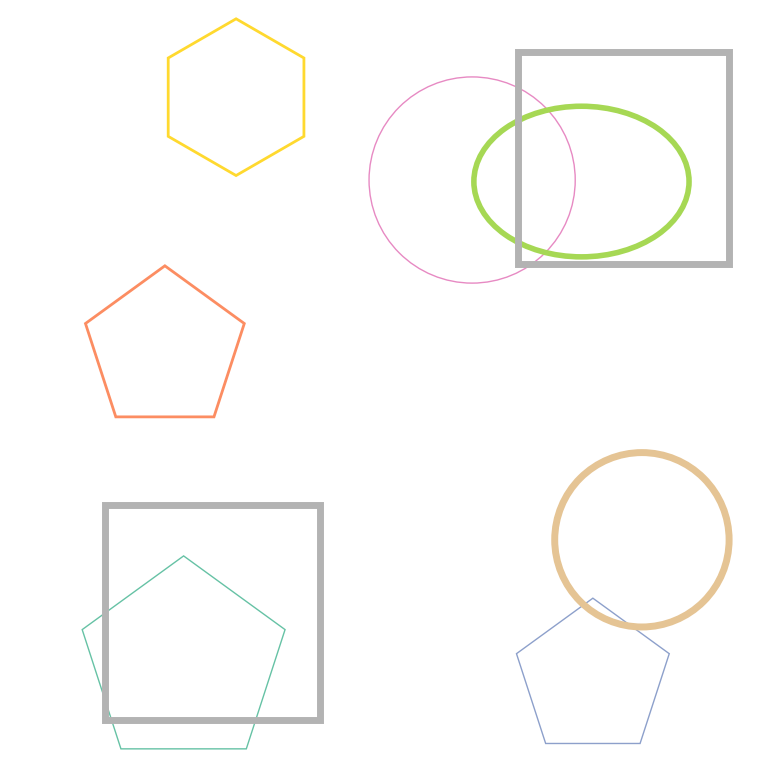[{"shape": "pentagon", "thickness": 0.5, "radius": 0.69, "center": [0.238, 0.14]}, {"shape": "pentagon", "thickness": 1, "radius": 0.54, "center": [0.214, 0.546]}, {"shape": "pentagon", "thickness": 0.5, "radius": 0.52, "center": [0.77, 0.119]}, {"shape": "circle", "thickness": 0.5, "radius": 0.67, "center": [0.613, 0.766]}, {"shape": "oval", "thickness": 2, "radius": 0.7, "center": [0.755, 0.764]}, {"shape": "hexagon", "thickness": 1, "radius": 0.51, "center": [0.307, 0.874]}, {"shape": "circle", "thickness": 2.5, "radius": 0.57, "center": [0.834, 0.299]}, {"shape": "square", "thickness": 2.5, "radius": 0.7, "center": [0.276, 0.205]}, {"shape": "square", "thickness": 2.5, "radius": 0.69, "center": [0.81, 0.795]}]